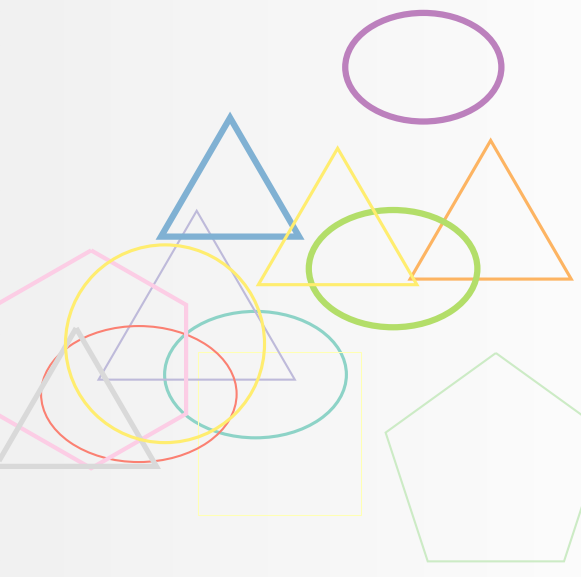[{"shape": "oval", "thickness": 1.5, "radius": 0.78, "center": [0.44, 0.35]}, {"shape": "square", "thickness": 0.5, "radius": 0.7, "center": [0.481, 0.248]}, {"shape": "triangle", "thickness": 1, "radius": 0.97, "center": [0.338, 0.439]}, {"shape": "oval", "thickness": 1, "radius": 0.84, "center": [0.239, 0.317]}, {"shape": "triangle", "thickness": 3, "radius": 0.69, "center": [0.396, 0.658]}, {"shape": "triangle", "thickness": 1.5, "radius": 0.8, "center": [0.844, 0.596]}, {"shape": "oval", "thickness": 3, "radius": 0.73, "center": [0.676, 0.534]}, {"shape": "hexagon", "thickness": 2, "radius": 0.94, "center": [0.157, 0.377]}, {"shape": "triangle", "thickness": 2.5, "radius": 0.8, "center": [0.131, 0.271]}, {"shape": "oval", "thickness": 3, "radius": 0.67, "center": [0.728, 0.883]}, {"shape": "pentagon", "thickness": 1, "radius": 1.0, "center": [0.853, 0.188]}, {"shape": "triangle", "thickness": 1.5, "radius": 0.79, "center": [0.581, 0.585]}, {"shape": "circle", "thickness": 1.5, "radius": 0.86, "center": [0.284, 0.404]}]